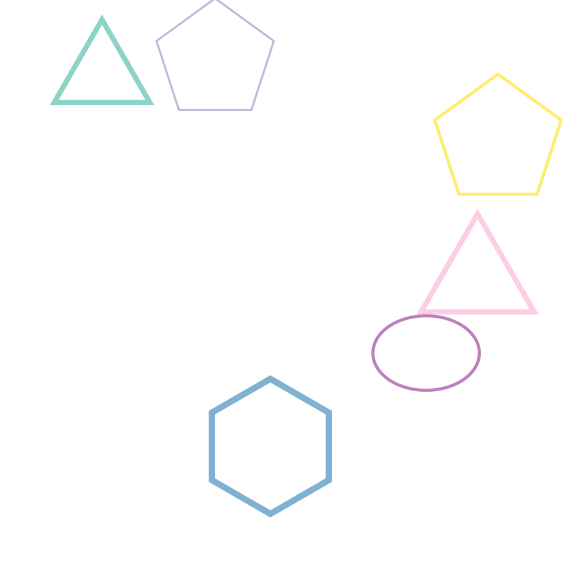[{"shape": "triangle", "thickness": 2.5, "radius": 0.48, "center": [0.177, 0.869]}, {"shape": "pentagon", "thickness": 1, "radius": 0.53, "center": [0.373, 0.895]}, {"shape": "hexagon", "thickness": 3, "radius": 0.58, "center": [0.468, 0.226]}, {"shape": "triangle", "thickness": 2.5, "radius": 0.57, "center": [0.827, 0.516]}, {"shape": "oval", "thickness": 1.5, "radius": 0.46, "center": [0.738, 0.388]}, {"shape": "pentagon", "thickness": 1.5, "radius": 0.58, "center": [0.862, 0.756]}]